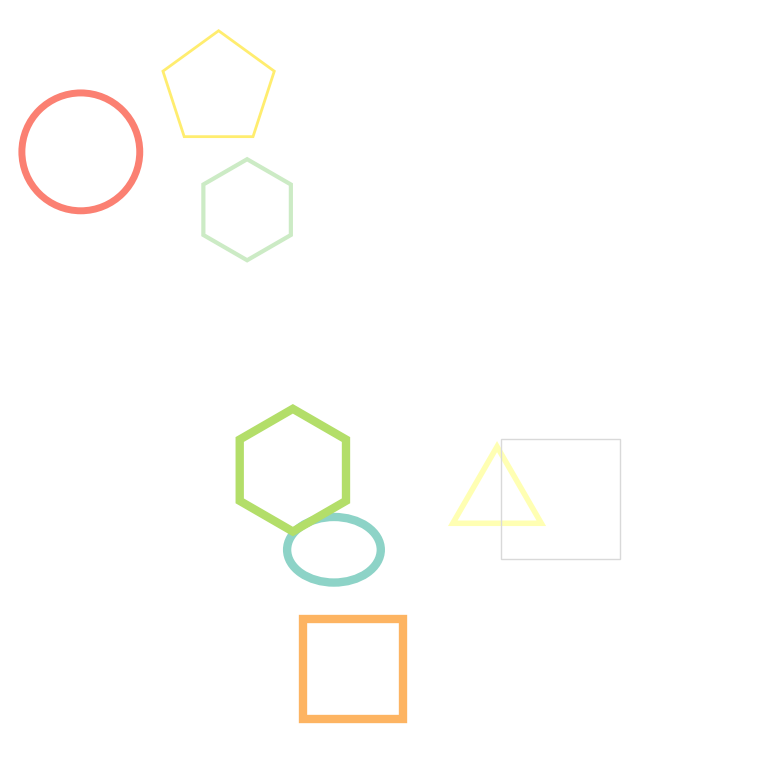[{"shape": "oval", "thickness": 3, "radius": 0.3, "center": [0.434, 0.286]}, {"shape": "triangle", "thickness": 2, "radius": 0.33, "center": [0.646, 0.354]}, {"shape": "circle", "thickness": 2.5, "radius": 0.38, "center": [0.105, 0.803]}, {"shape": "square", "thickness": 3, "radius": 0.33, "center": [0.458, 0.131]}, {"shape": "hexagon", "thickness": 3, "radius": 0.4, "center": [0.38, 0.389]}, {"shape": "square", "thickness": 0.5, "radius": 0.39, "center": [0.728, 0.352]}, {"shape": "hexagon", "thickness": 1.5, "radius": 0.33, "center": [0.321, 0.728]}, {"shape": "pentagon", "thickness": 1, "radius": 0.38, "center": [0.284, 0.884]}]